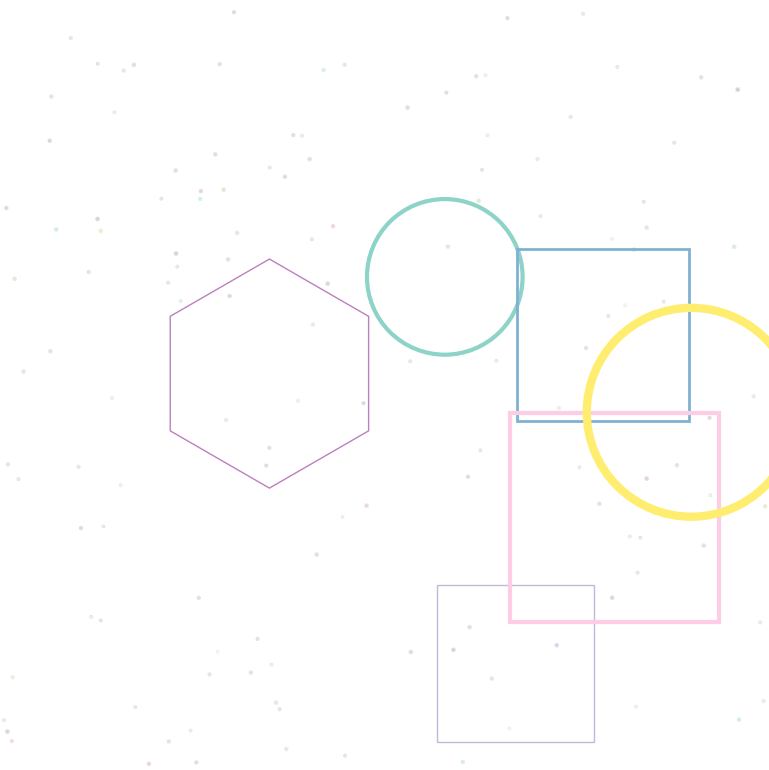[{"shape": "circle", "thickness": 1.5, "radius": 0.51, "center": [0.578, 0.64]}, {"shape": "square", "thickness": 0.5, "radius": 0.51, "center": [0.669, 0.139]}, {"shape": "square", "thickness": 1, "radius": 0.56, "center": [0.783, 0.565]}, {"shape": "square", "thickness": 1.5, "radius": 0.68, "center": [0.798, 0.328]}, {"shape": "hexagon", "thickness": 0.5, "radius": 0.74, "center": [0.35, 0.515]}, {"shape": "circle", "thickness": 3, "radius": 0.68, "center": [0.898, 0.465]}]